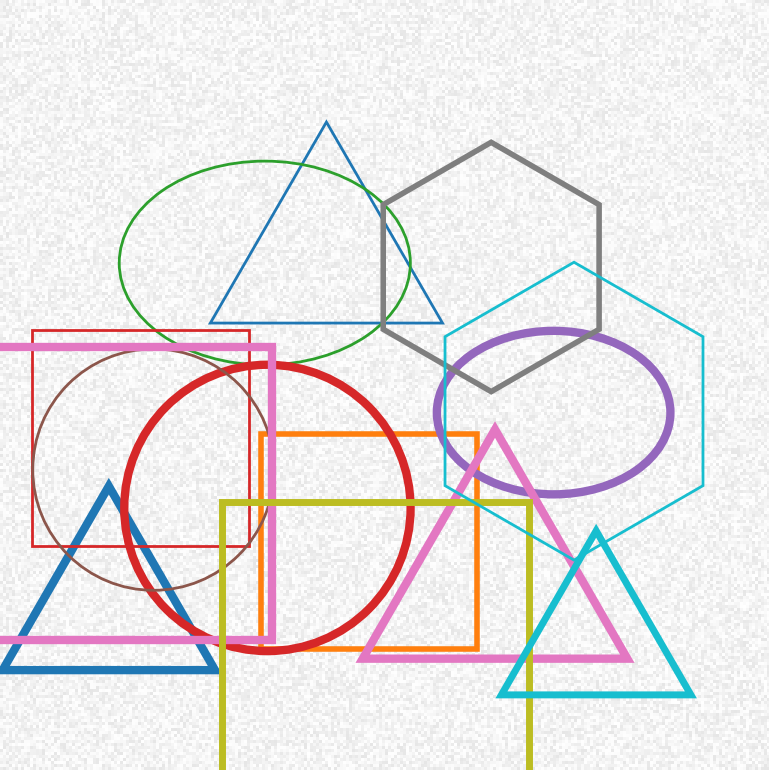[{"shape": "triangle", "thickness": 3, "radius": 0.8, "center": [0.141, 0.209]}, {"shape": "triangle", "thickness": 1, "radius": 0.87, "center": [0.424, 0.667]}, {"shape": "square", "thickness": 2, "radius": 0.7, "center": [0.48, 0.297]}, {"shape": "oval", "thickness": 1, "radius": 0.95, "center": [0.344, 0.658]}, {"shape": "square", "thickness": 1, "radius": 0.7, "center": [0.183, 0.431]}, {"shape": "circle", "thickness": 3, "radius": 0.93, "center": [0.347, 0.34]}, {"shape": "oval", "thickness": 3, "radius": 0.76, "center": [0.719, 0.464]}, {"shape": "circle", "thickness": 1, "radius": 0.78, "center": [0.199, 0.39]}, {"shape": "triangle", "thickness": 3, "radius": 0.99, "center": [0.643, 0.244]}, {"shape": "square", "thickness": 3, "radius": 0.95, "center": [0.163, 0.359]}, {"shape": "hexagon", "thickness": 2, "radius": 0.81, "center": [0.638, 0.653]}, {"shape": "square", "thickness": 2.5, "radius": 1.0, "center": [0.488, 0.148]}, {"shape": "hexagon", "thickness": 1, "radius": 0.97, "center": [0.745, 0.466]}, {"shape": "triangle", "thickness": 2.5, "radius": 0.71, "center": [0.774, 0.169]}]